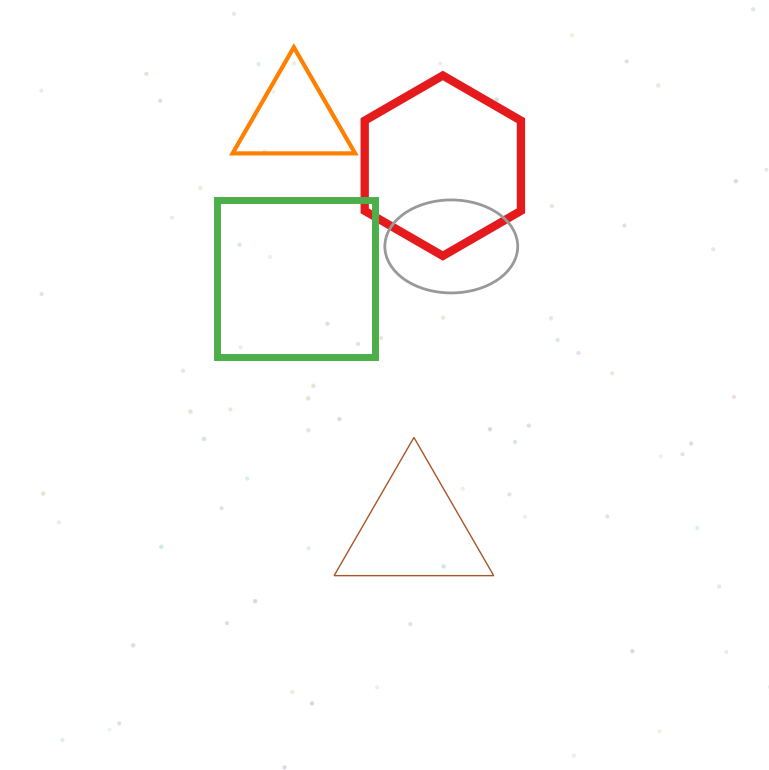[{"shape": "hexagon", "thickness": 3, "radius": 0.59, "center": [0.575, 0.785]}, {"shape": "square", "thickness": 2.5, "radius": 0.51, "center": [0.384, 0.638]}, {"shape": "triangle", "thickness": 1.5, "radius": 0.46, "center": [0.382, 0.847]}, {"shape": "triangle", "thickness": 0.5, "radius": 0.6, "center": [0.538, 0.312]}, {"shape": "oval", "thickness": 1, "radius": 0.43, "center": [0.586, 0.68]}]